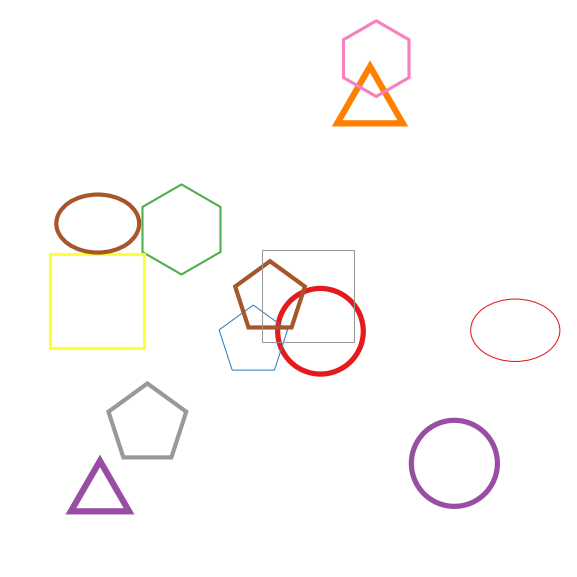[{"shape": "circle", "thickness": 2.5, "radius": 0.37, "center": [0.555, 0.426]}, {"shape": "oval", "thickness": 0.5, "radius": 0.39, "center": [0.892, 0.427]}, {"shape": "pentagon", "thickness": 0.5, "radius": 0.31, "center": [0.439, 0.409]}, {"shape": "hexagon", "thickness": 1, "radius": 0.39, "center": [0.314, 0.602]}, {"shape": "circle", "thickness": 2.5, "radius": 0.37, "center": [0.787, 0.197]}, {"shape": "triangle", "thickness": 3, "radius": 0.29, "center": [0.173, 0.143]}, {"shape": "triangle", "thickness": 3, "radius": 0.33, "center": [0.641, 0.818]}, {"shape": "square", "thickness": 1.5, "radius": 0.4, "center": [0.168, 0.478]}, {"shape": "pentagon", "thickness": 2, "radius": 0.32, "center": [0.468, 0.483]}, {"shape": "oval", "thickness": 2, "radius": 0.36, "center": [0.169, 0.612]}, {"shape": "hexagon", "thickness": 1.5, "radius": 0.33, "center": [0.651, 0.898]}, {"shape": "pentagon", "thickness": 2, "radius": 0.35, "center": [0.255, 0.264]}, {"shape": "square", "thickness": 0.5, "radius": 0.4, "center": [0.533, 0.487]}]